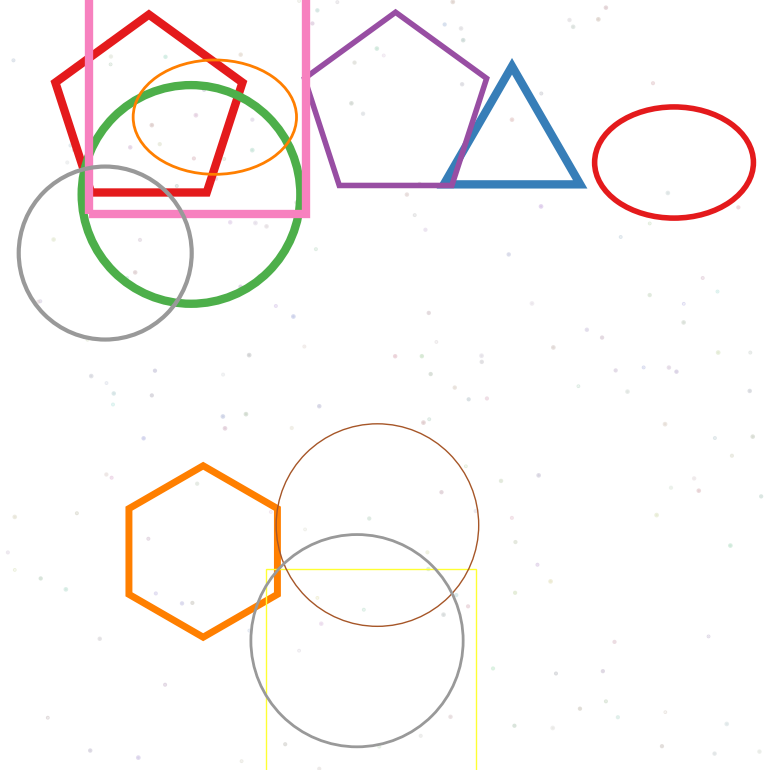[{"shape": "oval", "thickness": 2, "radius": 0.52, "center": [0.875, 0.789]}, {"shape": "pentagon", "thickness": 3, "radius": 0.64, "center": [0.193, 0.853]}, {"shape": "triangle", "thickness": 3, "radius": 0.51, "center": [0.665, 0.812]}, {"shape": "circle", "thickness": 3, "radius": 0.71, "center": [0.248, 0.747]}, {"shape": "pentagon", "thickness": 2, "radius": 0.62, "center": [0.514, 0.86]}, {"shape": "oval", "thickness": 1, "radius": 0.53, "center": [0.279, 0.848]}, {"shape": "hexagon", "thickness": 2.5, "radius": 0.56, "center": [0.264, 0.284]}, {"shape": "square", "thickness": 0.5, "radius": 0.68, "center": [0.482, 0.125]}, {"shape": "circle", "thickness": 0.5, "radius": 0.66, "center": [0.49, 0.318]}, {"shape": "square", "thickness": 3, "radius": 0.71, "center": [0.256, 0.864]}, {"shape": "circle", "thickness": 1, "radius": 0.69, "center": [0.464, 0.168]}, {"shape": "circle", "thickness": 1.5, "radius": 0.56, "center": [0.137, 0.671]}]